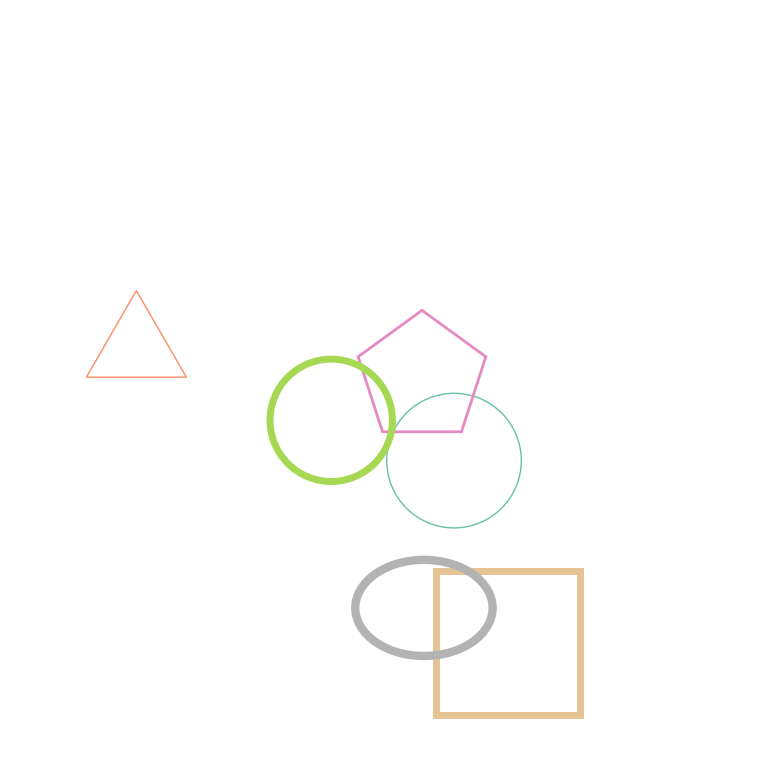[{"shape": "circle", "thickness": 0.5, "radius": 0.44, "center": [0.59, 0.402]}, {"shape": "triangle", "thickness": 0.5, "radius": 0.37, "center": [0.177, 0.548]}, {"shape": "pentagon", "thickness": 1, "radius": 0.44, "center": [0.548, 0.51]}, {"shape": "circle", "thickness": 2.5, "radius": 0.4, "center": [0.43, 0.454]}, {"shape": "square", "thickness": 2.5, "radius": 0.47, "center": [0.66, 0.165]}, {"shape": "oval", "thickness": 3, "radius": 0.45, "center": [0.551, 0.21]}]